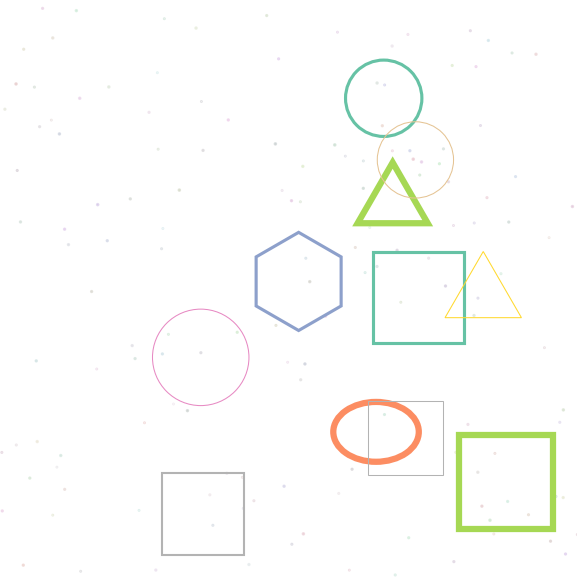[{"shape": "circle", "thickness": 1.5, "radius": 0.33, "center": [0.664, 0.829]}, {"shape": "square", "thickness": 1.5, "radius": 0.4, "center": [0.724, 0.484]}, {"shape": "oval", "thickness": 3, "radius": 0.37, "center": [0.651, 0.251]}, {"shape": "hexagon", "thickness": 1.5, "radius": 0.42, "center": [0.517, 0.512]}, {"shape": "circle", "thickness": 0.5, "radius": 0.42, "center": [0.348, 0.38]}, {"shape": "triangle", "thickness": 3, "radius": 0.35, "center": [0.68, 0.648]}, {"shape": "square", "thickness": 3, "radius": 0.41, "center": [0.876, 0.165]}, {"shape": "triangle", "thickness": 0.5, "radius": 0.38, "center": [0.837, 0.487]}, {"shape": "circle", "thickness": 0.5, "radius": 0.33, "center": [0.719, 0.722]}, {"shape": "square", "thickness": 0.5, "radius": 0.32, "center": [0.702, 0.241]}, {"shape": "square", "thickness": 1, "radius": 0.36, "center": [0.352, 0.109]}]